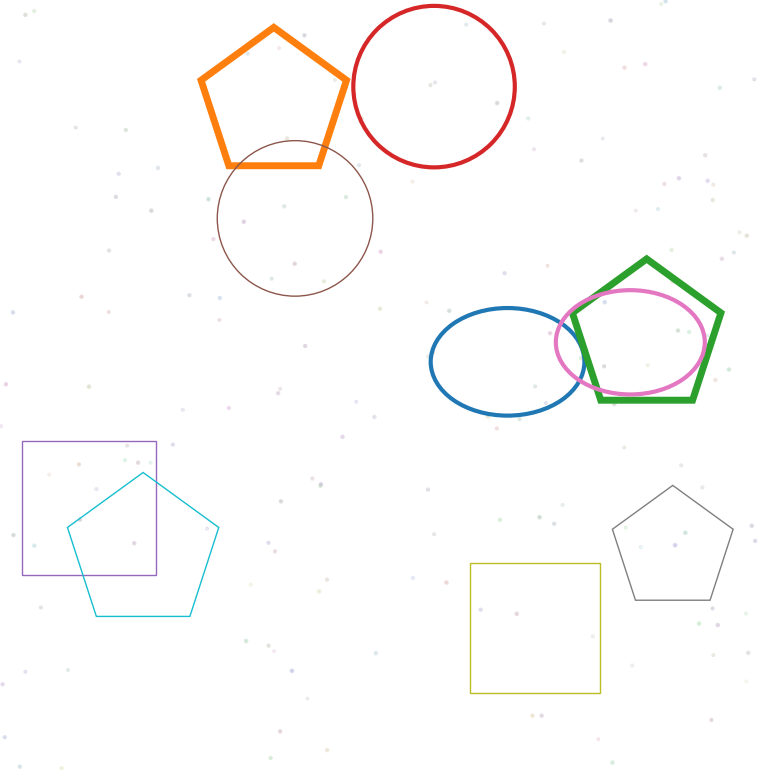[{"shape": "oval", "thickness": 1.5, "radius": 0.5, "center": [0.659, 0.53]}, {"shape": "pentagon", "thickness": 2.5, "radius": 0.5, "center": [0.356, 0.865]}, {"shape": "pentagon", "thickness": 2.5, "radius": 0.51, "center": [0.84, 0.562]}, {"shape": "circle", "thickness": 1.5, "radius": 0.52, "center": [0.564, 0.887]}, {"shape": "square", "thickness": 0.5, "radius": 0.43, "center": [0.116, 0.341]}, {"shape": "circle", "thickness": 0.5, "radius": 0.5, "center": [0.383, 0.716]}, {"shape": "oval", "thickness": 1.5, "radius": 0.48, "center": [0.819, 0.555]}, {"shape": "pentagon", "thickness": 0.5, "radius": 0.41, "center": [0.874, 0.287]}, {"shape": "square", "thickness": 0.5, "radius": 0.42, "center": [0.694, 0.184]}, {"shape": "pentagon", "thickness": 0.5, "radius": 0.52, "center": [0.186, 0.283]}]